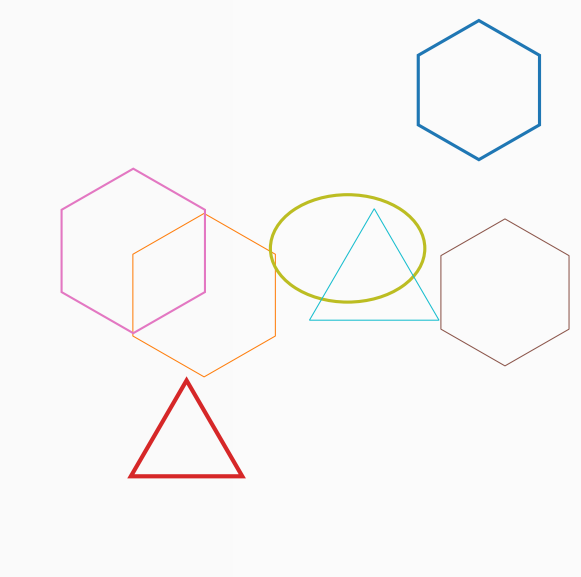[{"shape": "hexagon", "thickness": 1.5, "radius": 0.6, "center": [0.824, 0.843]}, {"shape": "hexagon", "thickness": 0.5, "radius": 0.71, "center": [0.351, 0.488]}, {"shape": "triangle", "thickness": 2, "radius": 0.55, "center": [0.321, 0.23]}, {"shape": "hexagon", "thickness": 0.5, "radius": 0.64, "center": [0.869, 0.493]}, {"shape": "hexagon", "thickness": 1, "radius": 0.71, "center": [0.229, 0.565]}, {"shape": "oval", "thickness": 1.5, "radius": 0.66, "center": [0.598, 0.569]}, {"shape": "triangle", "thickness": 0.5, "radius": 0.64, "center": [0.644, 0.509]}]